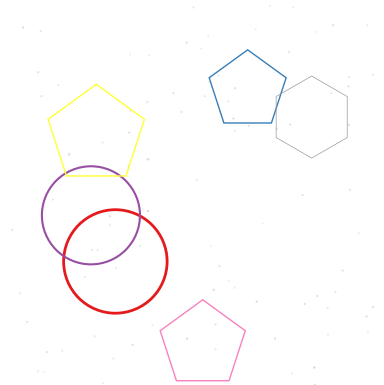[{"shape": "circle", "thickness": 2, "radius": 0.67, "center": [0.3, 0.321]}, {"shape": "pentagon", "thickness": 1, "radius": 0.53, "center": [0.643, 0.766]}, {"shape": "circle", "thickness": 1.5, "radius": 0.64, "center": [0.236, 0.441]}, {"shape": "pentagon", "thickness": 1, "radius": 0.66, "center": [0.25, 0.649]}, {"shape": "pentagon", "thickness": 1, "radius": 0.58, "center": [0.527, 0.105]}, {"shape": "hexagon", "thickness": 0.5, "radius": 0.53, "center": [0.81, 0.696]}]